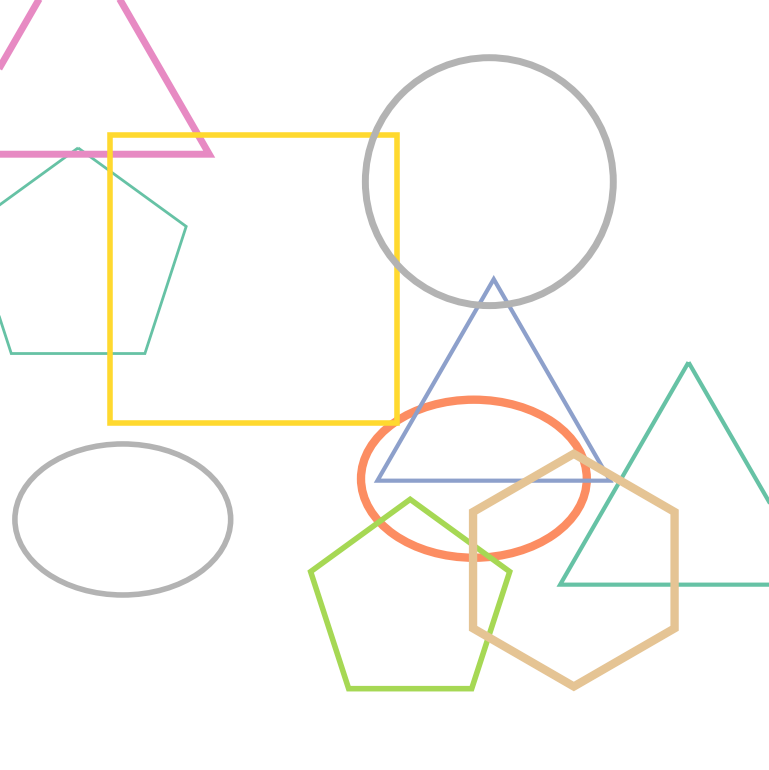[{"shape": "triangle", "thickness": 1.5, "radius": 0.96, "center": [0.894, 0.337]}, {"shape": "pentagon", "thickness": 1, "radius": 0.74, "center": [0.101, 0.66]}, {"shape": "oval", "thickness": 3, "radius": 0.73, "center": [0.615, 0.378]}, {"shape": "triangle", "thickness": 1.5, "radius": 0.87, "center": [0.641, 0.463]}, {"shape": "triangle", "thickness": 2.5, "radius": 0.97, "center": [0.103, 0.897]}, {"shape": "pentagon", "thickness": 2, "radius": 0.68, "center": [0.533, 0.216]}, {"shape": "square", "thickness": 2, "radius": 0.93, "center": [0.329, 0.638]}, {"shape": "hexagon", "thickness": 3, "radius": 0.76, "center": [0.745, 0.26]}, {"shape": "circle", "thickness": 2.5, "radius": 0.8, "center": [0.635, 0.764]}, {"shape": "oval", "thickness": 2, "radius": 0.7, "center": [0.159, 0.325]}]